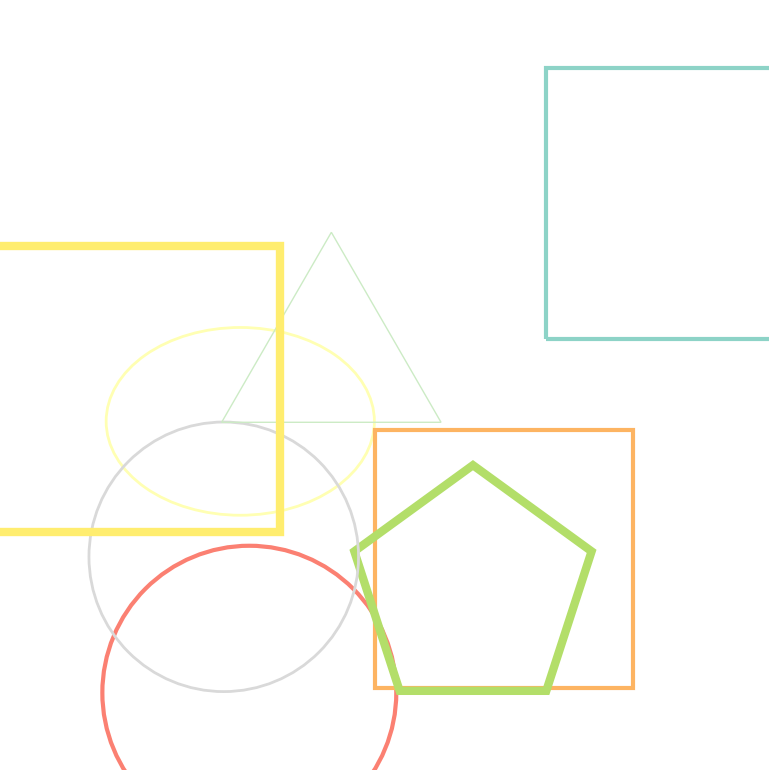[{"shape": "square", "thickness": 1.5, "radius": 0.88, "center": [0.886, 0.735]}, {"shape": "oval", "thickness": 1, "radius": 0.87, "center": [0.312, 0.453]}, {"shape": "circle", "thickness": 1.5, "radius": 0.95, "center": [0.324, 0.1]}, {"shape": "square", "thickness": 1.5, "radius": 0.84, "center": [0.654, 0.274]}, {"shape": "pentagon", "thickness": 3, "radius": 0.81, "center": [0.614, 0.234]}, {"shape": "circle", "thickness": 1, "radius": 0.88, "center": [0.291, 0.277]}, {"shape": "triangle", "thickness": 0.5, "radius": 0.82, "center": [0.43, 0.534]}, {"shape": "square", "thickness": 3, "radius": 0.93, "center": [0.178, 0.494]}]